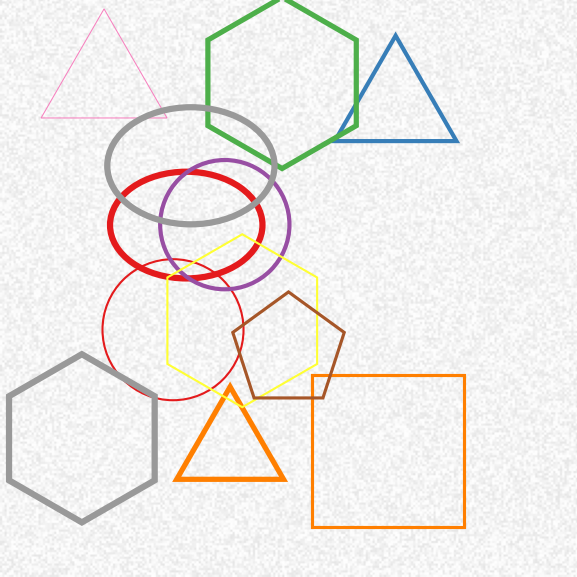[{"shape": "oval", "thickness": 3, "radius": 0.66, "center": [0.323, 0.609]}, {"shape": "circle", "thickness": 1, "radius": 0.61, "center": [0.3, 0.428]}, {"shape": "triangle", "thickness": 2, "radius": 0.61, "center": [0.685, 0.816]}, {"shape": "hexagon", "thickness": 2.5, "radius": 0.74, "center": [0.488, 0.856]}, {"shape": "circle", "thickness": 2, "radius": 0.56, "center": [0.389, 0.61]}, {"shape": "square", "thickness": 1.5, "radius": 0.66, "center": [0.672, 0.218]}, {"shape": "triangle", "thickness": 2.5, "radius": 0.53, "center": [0.398, 0.223]}, {"shape": "hexagon", "thickness": 1, "radius": 0.75, "center": [0.419, 0.444]}, {"shape": "pentagon", "thickness": 1.5, "radius": 0.51, "center": [0.5, 0.392]}, {"shape": "triangle", "thickness": 0.5, "radius": 0.63, "center": [0.18, 0.858]}, {"shape": "oval", "thickness": 3, "radius": 0.72, "center": [0.331, 0.712]}, {"shape": "hexagon", "thickness": 3, "radius": 0.73, "center": [0.142, 0.24]}]